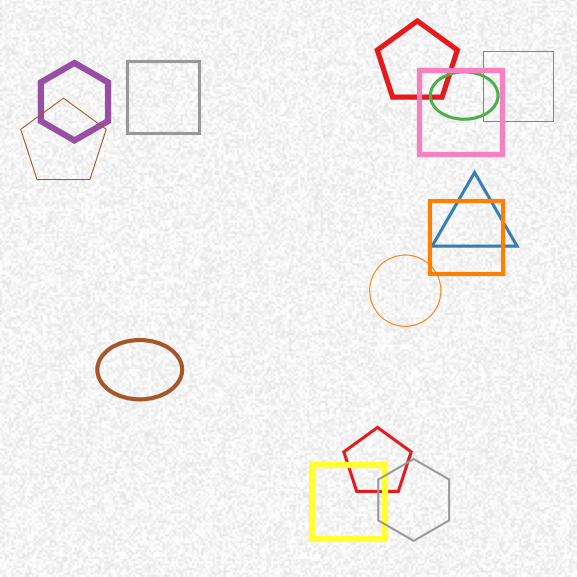[{"shape": "pentagon", "thickness": 2.5, "radius": 0.36, "center": [0.723, 0.89]}, {"shape": "pentagon", "thickness": 1.5, "radius": 0.31, "center": [0.654, 0.198]}, {"shape": "triangle", "thickness": 1.5, "radius": 0.42, "center": [0.822, 0.615]}, {"shape": "oval", "thickness": 1.5, "radius": 0.29, "center": [0.804, 0.834]}, {"shape": "square", "thickness": 0.5, "radius": 0.3, "center": [0.897, 0.85]}, {"shape": "hexagon", "thickness": 3, "radius": 0.34, "center": [0.129, 0.823]}, {"shape": "circle", "thickness": 0.5, "radius": 0.31, "center": [0.702, 0.496]}, {"shape": "square", "thickness": 2, "radius": 0.32, "center": [0.808, 0.587]}, {"shape": "square", "thickness": 3, "radius": 0.32, "center": [0.604, 0.13]}, {"shape": "oval", "thickness": 2, "radius": 0.37, "center": [0.242, 0.359]}, {"shape": "pentagon", "thickness": 0.5, "radius": 0.39, "center": [0.11, 0.751]}, {"shape": "square", "thickness": 2.5, "radius": 0.36, "center": [0.798, 0.805]}, {"shape": "hexagon", "thickness": 1, "radius": 0.35, "center": [0.716, 0.133]}, {"shape": "square", "thickness": 1.5, "radius": 0.31, "center": [0.283, 0.83]}]